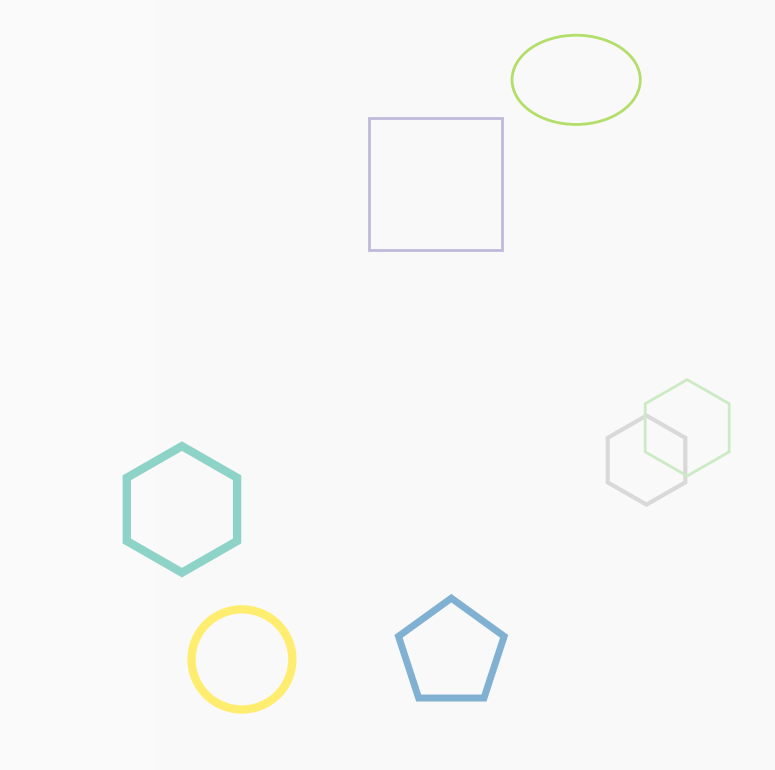[{"shape": "hexagon", "thickness": 3, "radius": 0.41, "center": [0.235, 0.338]}, {"shape": "square", "thickness": 1, "radius": 0.43, "center": [0.562, 0.761]}, {"shape": "pentagon", "thickness": 2.5, "radius": 0.36, "center": [0.582, 0.151]}, {"shape": "oval", "thickness": 1, "radius": 0.41, "center": [0.743, 0.896]}, {"shape": "hexagon", "thickness": 1.5, "radius": 0.29, "center": [0.834, 0.402]}, {"shape": "hexagon", "thickness": 1, "radius": 0.31, "center": [0.887, 0.444]}, {"shape": "circle", "thickness": 3, "radius": 0.33, "center": [0.312, 0.144]}]